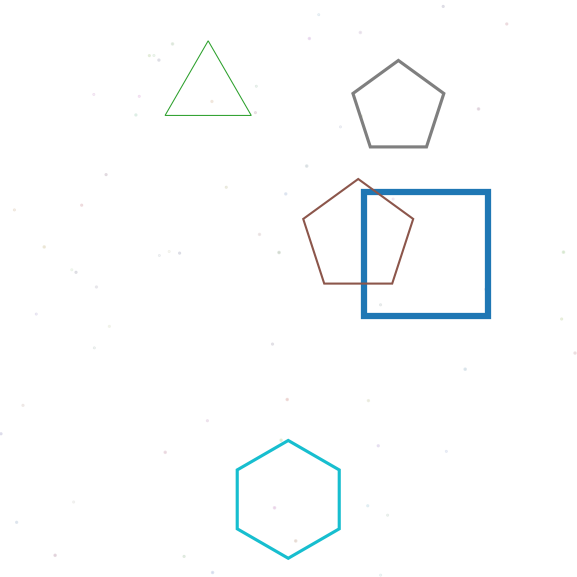[{"shape": "square", "thickness": 3, "radius": 0.54, "center": [0.738, 0.559]}, {"shape": "triangle", "thickness": 0.5, "radius": 0.43, "center": [0.36, 0.842]}, {"shape": "pentagon", "thickness": 1, "radius": 0.5, "center": [0.62, 0.589]}, {"shape": "pentagon", "thickness": 1.5, "radius": 0.41, "center": [0.69, 0.812]}, {"shape": "hexagon", "thickness": 1.5, "radius": 0.51, "center": [0.499, 0.134]}]